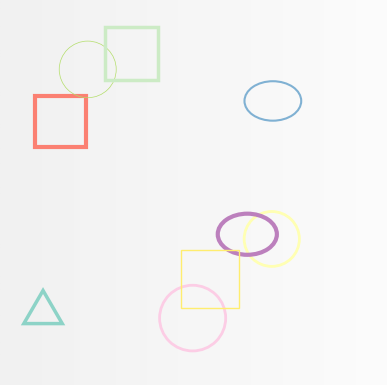[{"shape": "triangle", "thickness": 2.5, "radius": 0.29, "center": [0.111, 0.188]}, {"shape": "circle", "thickness": 2, "radius": 0.36, "center": [0.701, 0.379]}, {"shape": "square", "thickness": 3, "radius": 0.33, "center": [0.155, 0.685]}, {"shape": "oval", "thickness": 1.5, "radius": 0.37, "center": [0.704, 0.738]}, {"shape": "circle", "thickness": 0.5, "radius": 0.37, "center": [0.226, 0.82]}, {"shape": "circle", "thickness": 2, "radius": 0.43, "center": [0.497, 0.174]}, {"shape": "oval", "thickness": 3, "radius": 0.38, "center": [0.638, 0.392]}, {"shape": "square", "thickness": 2.5, "radius": 0.34, "center": [0.34, 0.861]}, {"shape": "square", "thickness": 1, "radius": 0.37, "center": [0.542, 0.275]}]